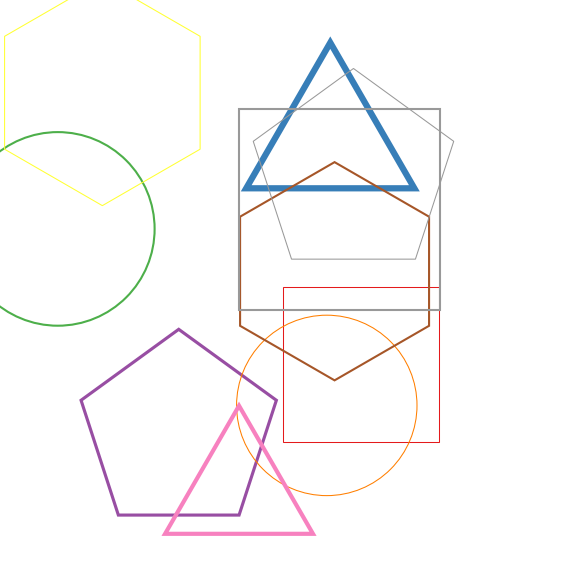[{"shape": "square", "thickness": 0.5, "radius": 0.67, "center": [0.625, 0.368]}, {"shape": "triangle", "thickness": 3, "radius": 0.84, "center": [0.572, 0.757]}, {"shape": "circle", "thickness": 1, "radius": 0.84, "center": [0.1, 0.603]}, {"shape": "pentagon", "thickness": 1.5, "radius": 0.89, "center": [0.309, 0.251]}, {"shape": "circle", "thickness": 0.5, "radius": 0.78, "center": [0.566, 0.297]}, {"shape": "hexagon", "thickness": 0.5, "radius": 0.98, "center": [0.177, 0.839]}, {"shape": "hexagon", "thickness": 1, "radius": 0.94, "center": [0.579, 0.529]}, {"shape": "triangle", "thickness": 2, "radius": 0.74, "center": [0.414, 0.149]}, {"shape": "square", "thickness": 1, "radius": 0.87, "center": [0.588, 0.636]}, {"shape": "pentagon", "thickness": 0.5, "radius": 0.91, "center": [0.612, 0.698]}]